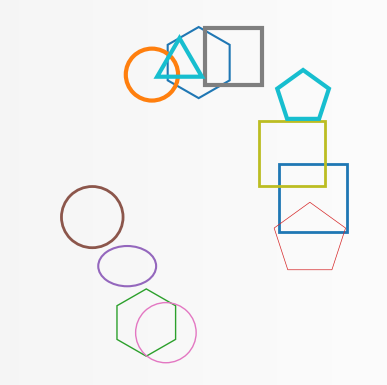[{"shape": "square", "thickness": 2, "radius": 0.44, "center": [0.808, 0.486]}, {"shape": "hexagon", "thickness": 1.5, "radius": 0.46, "center": [0.513, 0.837]}, {"shape": "circle", "thickness": 3, "radius": 0.34, "center": [0.392, 0.806]}, {"shape": "hexagon", "thickness": 1, "radius": 0.44, "center": [0.378, 0.162]}, {"shape": "pentagon", "thickness": 0.5, "radius": 0.48, "center": [0.8, 0.378]}, {"shape": "oval", "thickness": 1.5, "radius": 0.37, "center": [0.328, 0.309]}, {"shape": "circle", "thickness": 2, "radius": 0.4, "center": [0.238, 0.436]}, {"shape": "circle", "thickness": 1, "radius": 0.39, "center": [0.428, 0.136]}, {"shape": "square", "thickness": 3, "radius": 0.37, "center": [0.602, 0.854]}, {"shape": "square", "thickness": 2, "radius": 0.43, "center": [0.755, 0.601]}, {"shape": "triangle", "thickness": 3, "radius": 0.33, "center": [0.463, 0.834]}, {"shape": "pentagon", "thickness": 3, "radius": 0.35, "center": [0.782, 0.748]}]